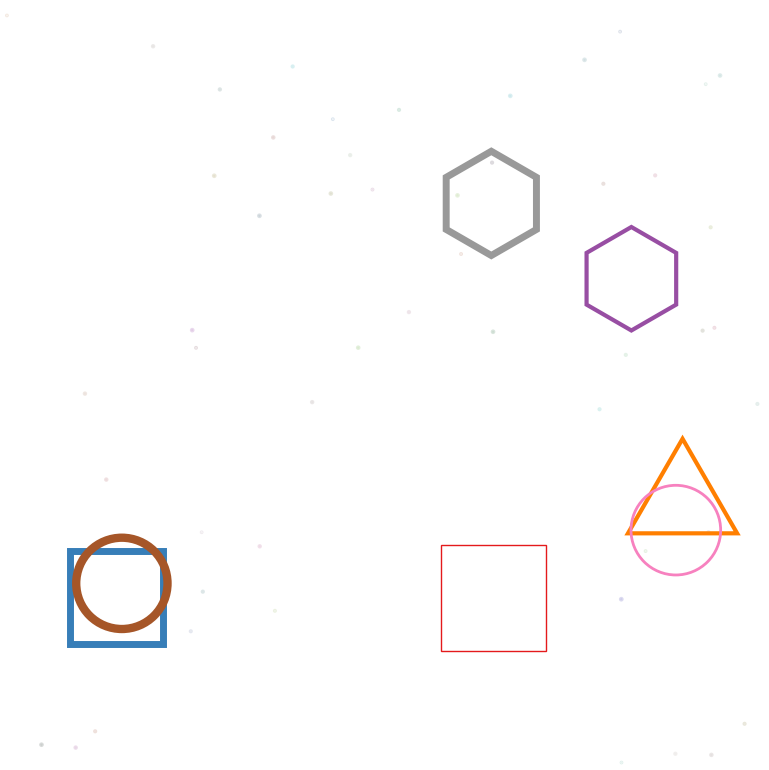[{"shape": "square", "thickness": 0.5, "radius": 0.34, "center": [0.641, 0.223]}, {"shape": "square", "thickness": 2.5, "radius": 0.3, "center": [0.151, 0.224]}, {"shape": "hexagon", "thickness": 1.5, "radius": 0.34, "center": [0.82, 0.638]}, {"shape": "triangle", "thickness": 1.5, "radius": 0.41, "center": [0.886, 0.348]}, {"shape": "circle", "thickness": 3, "radius": 0.3, "center": [0.158, 0.242]}, {"shape": "circle", "thickness": 1, "radius": 0.29, "center": [0.878, 0.312]}, {"shape": "hexagon", "thickness": 2.5, "radius": 0.34, "center": [0.638, 0.736]}]